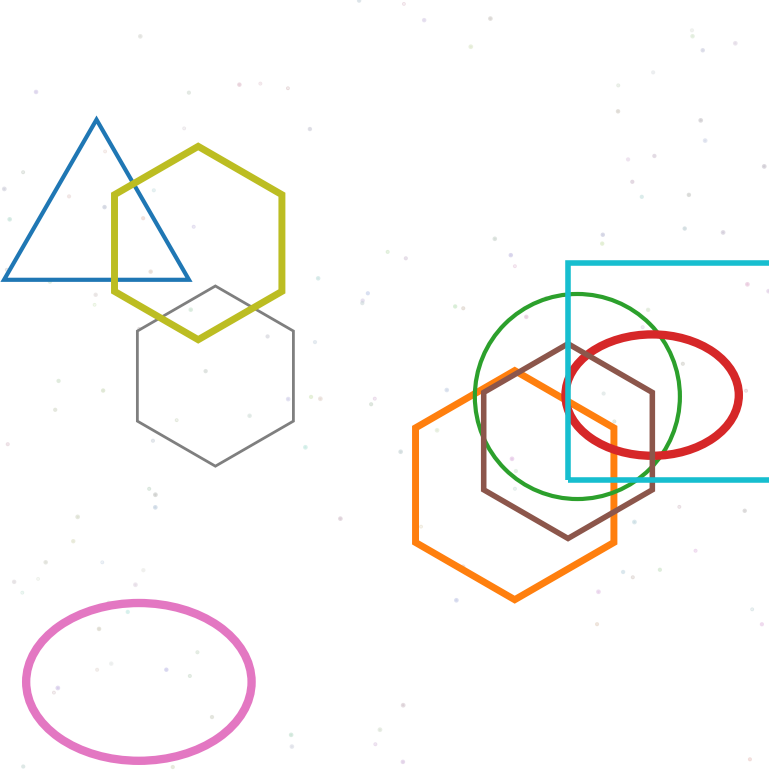[{"shape": "triangle", "thickness": 1.5, "radius": 0.69, "center": [0.125, 0.706]}, {"shape": "hexagon", "thickness": 2.5, "radius": 0.74, "center": [0.668, 0.37]}, {"shape": "circle", "thickness": 1.5, "radius": 0.67, "center": [0.75, 0.485]}, {"shape": "oval", "thickness": 3, "radius": 0.56, "center": [0.847, 0.487]}, {"shape": "hexagon", "thickness": 2, "radius": 0.63, "center": [0.738, 0.427]}, {"shape": "oval", "thickness": 3, "radius": 0.73, "center": [0.18, 0.114]}, {"shape": "hexagon", "thickness": 1, "radius": 0.58, "center": [0.28, 0.512]}, {"shape": "hexagon", "thickness": 2.5, "radius": 0.63, "center": [0.257, 0.684]}, {"shape": "square", "thickness": 2, "radius": 0.7, "center": [0.879, 0.517]}]